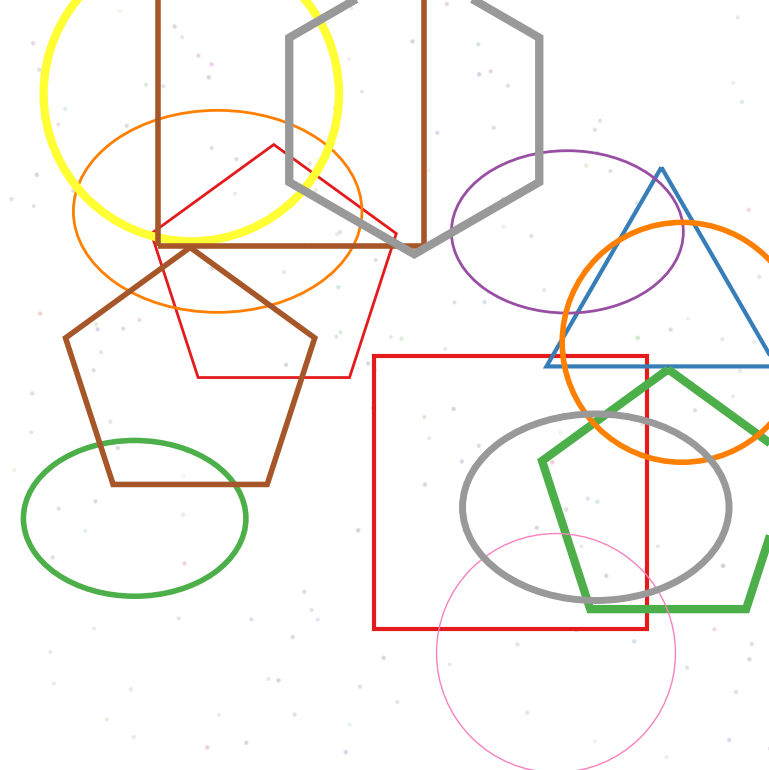[{"shape": "pentagon", "thickness": 1, "radius": 0.84, "center": [0.356, 0.645]}, {"shape": "square", "thickness": 1.5, "radius": 0.89, "center": [0.663, 0.36]}, {"shape": "triangle", "thickness": 1.5, "radius": 0.86, "center": [0.859, 0.61]}, {"shape": "pentagon", "thickness": 3, "radius": 0.86, "center": [0.868, 0.348]}, {"shape": "oval", "thickness": 2, "radius": 0.72, "center": [0.175, 0.327]}, {"shape": "oval", "thickness": 1, "radius": 0.75, "center": [0.737, 0.699]}, {"shape": "oval", "thickness": 1, "radius": 0.94, "center": [0.283, 0.726]}, {"shape": "circle", "thickness": 2, "radius": 0.78, "center": [0.886, 0.555]}, {"shape": "circle", "thickness": 3, "radius": 0.96, "center": [0.248, 0.878]}, {"shape": "pentagon", "thickness": 2, "radius": 0.85, "center": [0.247, 0.509]}, {"shape": "square", "thickness": 2, "radius": 0.87, "center": [0.378, 0.854]}, {"shape": "circle", "thickness": 0.5, "radius": 0.78, "center": [0.722, 0.152]}, {"shape": "oval", "thickness": 2.5, "radius": 0.87, "center": [0.774, 0.341]}, {"shape": "hexagon", "thickness": 3, "radius": 0.94, "center": [0.538, 0.857]}]